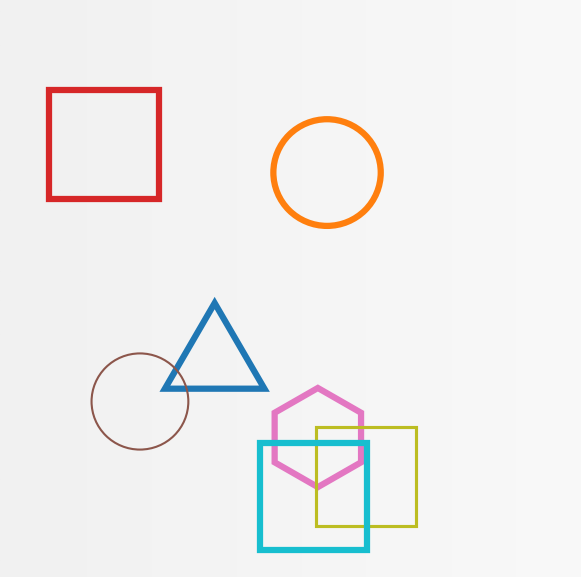[{"shape": "triangle", "thickness": 3, "radius": 0.49, "center": [0.369, 0.375]}, {"shape": "circle", "thickness": 3, "radius": 0.46, "center": [0.563, 0.7]}, {"shape": "square", "thickness": 3, "radius": 0.47, "center": [0.179, 0.749]}, {"shape": "circle", "thickness": 1, "radius": 0.42, "center": [0.241, 0.304]}, {"shape": "hexagon", "thickness": 3, "radius": 0.43, "center": [0.547, 0.241]}, {"shape": "square", "thickness": 1.5, "radius": 0.43, "center": [0.629, 0.174]}, {"shape": "square", "thickness": 3, "radius": 0.46, "center": [0.54, 0.139]}]